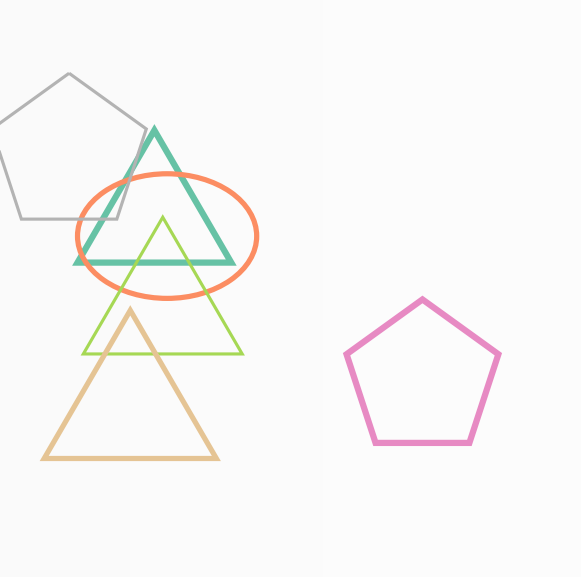[{"shape": "triangle", "thickness": 3, "radius": 0.76, "center": [0.266, 0.621]}, {"shape": "oval", "thickness": 2.5, "radius": 0.77, "center": [0.287, 0.59]}, {"shape": "pentagon", "thickness": 3, "radius": 0.69, "center": [0.727, 0.343]}, {"shape": "triangle", "thickness": 1.5, "radius": 0.79, "center": [0.28, 0.465]}, {"shape": "triangle", "thickness": 2.5, "radius": 0.86, "center": [0.224, 0.291]}, {"shape": "pentagon", "thickness": 1.5, "radius": 0.7, "center": [0.119, 0.733]}]